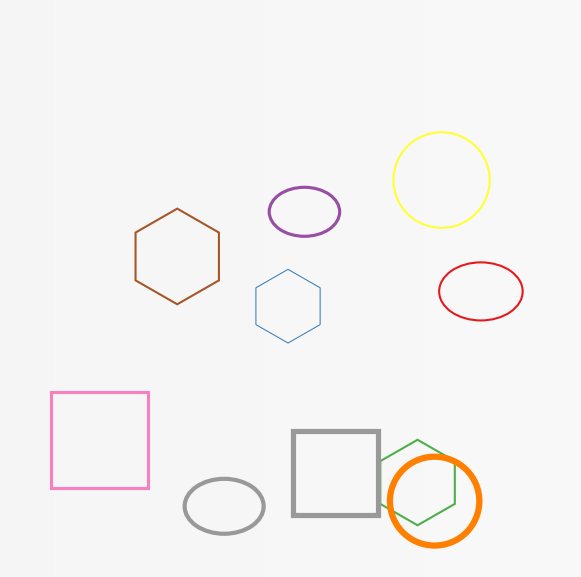[{"shape": "oval", "thickness": 1, "radius": 0.36, "center": [0.827, 0.495]}, {"shape": "hexagon", "thickness": 0.5, "radius": 0.32, "center": [0.496, 0.469]}, {"shape": "hexagon", "thickness": 1, "radius": 0.37, "center": [0.718, 0.164]}, {"shape": "oval", "thickness": 1.5, "radius": 0.3, "center": [0.524, 0.632]}, {"shape": "circle", "thickness": 3, "radius": 0.38, "center": [0.748, 0.131]}, {"shape": "circle", "thickness": 1, "radius": 0.41, "center": [0.76, 0.687]}, {"shape": "hexagon", "thickness": 1, "radius": 0.41, "center": [0.305, 0.555]}, {"shape": "square", "thickness": 1.5, "radius": 0.42, "center": [0.17, 0.237]}, {"shape": "square", "thickness": 2.5, "radius": 0.36, "center": [0.577, 0.18]}, {"shape": "oval", "thickness": 2, "radius": 0.34, "center": [0.386, 0.122]}]